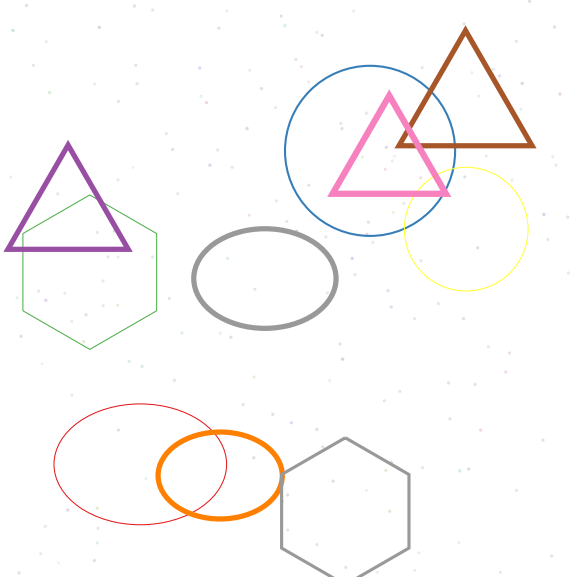[{"shape": "oval", "thickness": 0.5, "radius": 0.75, "center": [0.243, 0.195]}, {"shape": "circle", "thickness": 1, "radius": 0.74, "center": [0.641, 0.738]}, {"shape": "hexagon", "thickness": 0.5, "radius": 0.67, "center": [0.155, 0.528]}, {"shape": "triangle", "thickness": 2.5, "radius": 0.6, "center": [0.118, 0.628]}, {"shape": "oval", "thickness": 2.5, "radius": 0.54, "center": [0.381, 0.176]}, {"shape": "circle", "thickness": 0.5, "radius": 0.54, "center": [0.807, 0.602]}, {"shape": "triangle", "thickness": 2.5, "radius": 0.67, "center": [0.806, 0.813]}, {"shape": "triangle", "thickness": 3, "radius": 0.57, "center": [0.674, 0.72]}, {"shape": "hexagon", "thickness": 1.5, "radius": 0.64, "center": [0.598, 0.114]}, {"shape": "oval", "thickness": 2.5, "radius": 0.62, "center": [0.459, 0.517]}]